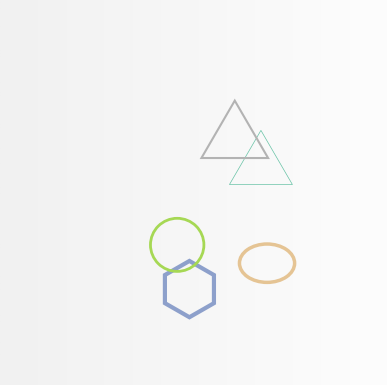[{"shape": "triangle", "thickness": 0.5, "radius": 0.47, "center": [0.673, 0.568]}, {"shape": "hexagon", "thickness": 3, "radius": 0.37, "center": [0.489, 0.249]}, {"shape": "circle", "thickness": 2, "radius": 0.34, "center": [0.457, 0.364]}, {"shape": "oval", "thickness": 2.5, "radius": 0.36, "center": [0.689, 0.316]}, {"shape": "triangle", "thickness": 1.5, "radius": 0.5, "center": [0.606, 0.639]}]